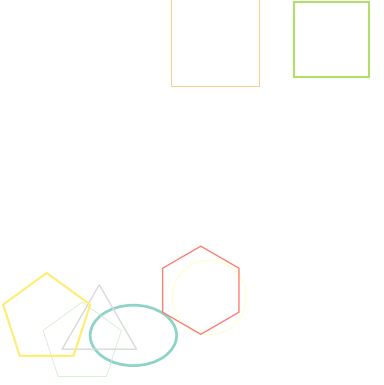[{"shape": "oval", "thickness": 2, "radius": 0.56, "center": [0.346, 0.129]}, {"shape": "circle", "thickness": 0.5, "radius": 0.48, "center": [0.543, 0.228]}, {"shape": "hexagon", "thickness": 1, "radius": 0.57, "center": [0.522, 0.246]}, {"shape": "square", "thickness": 0.5, "radius": 0.57, "center": [0.559, 0.89]}, {"shape": "square", "thickness": 1.5, "radius": 0.49, "center": [0.861, 0.898]}, {"shape": "triangle", "thickness": 1, "radius": 0.56, "center": [0.258, 0.149]}, {"shape": "pentagon", "thickness": 0.5, "radius": 0.53, "center": [0.214, 0.109]}, {"shape": "pentagon", "thickness": 1.5, "radius": 0.59, "center": [0.121, 0.172]}]